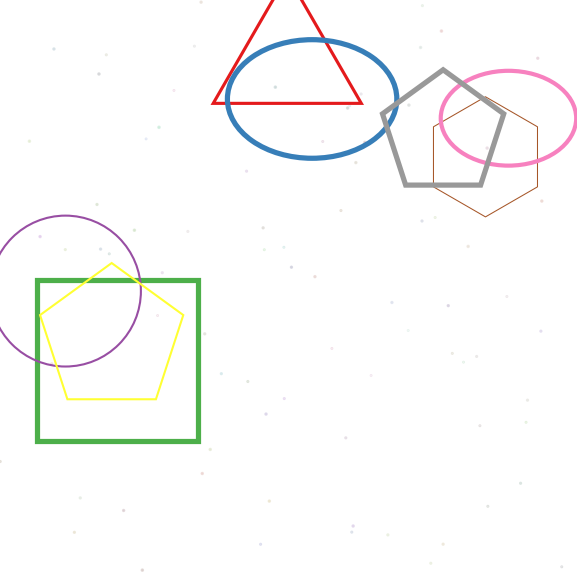[{"shape": "triangle", "thickness": 1.5, "radius": 0.74, "center": [0.497, 0.894]}, {"shape": "oval", "thickness": 2.5, "radius": 0.73, "center": [0.54, 0.828]}, {"shape": "square", "thickness": 2.5, "radius": 0.69, "center": [0.203, 0.375]}, {"shape": "circle", "thickness": 1, "radius": 0.65, "center": [0.113, 0.495]}, {"shape": "pentagon", "thickness": 1, "radius": 0.65, "center": [0.193, 0.413]}, {"shape": "hexagon", "thickness": 0.5, "radius": 0.52, "center": [0.841, 0.728]}, {"shape": "oval", "thickness": 2, "radius": 0.59, "center": [0.88, 0.794]}, {"shape": "pentagon", "thickness": 2.5, "radius": 0.55, "center": [0.767, 0.768]}]